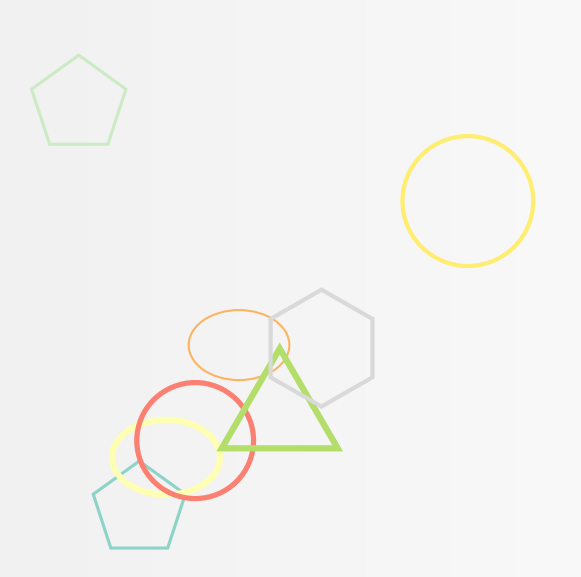[{"shape": "pentagon", "thickness": 1.5, "radius": 0.42, "center": [0.24, 0.118]}, {"shape": "oval", "thickness": 3, "radius": 0.46, "center": [0.286, 0.207]}, {"shape": "circle", "thickness": 2.5, "radius": 0.5, "center": [0.336, 0.236]}, {"shape": "oval", "thickness": 1, "radius": 0.43, "center": [0.411, 0.402]}, {"shape": "triangle", "thickness": 3, "radius": 0.58, "center": [0.481, 0.28]}, {"shape": "hexagon", "thickness": 2, "radius": 0.51, "center": [0.553, 0.396]}, {"shape": "pentagon", "thickness": 1.5, "radius": 0.43, "center": [0.135, 0.818]}, {"shape": "circle", "thickness": 2, "radius": 0.56, "center": [0.805, 0.651]}]